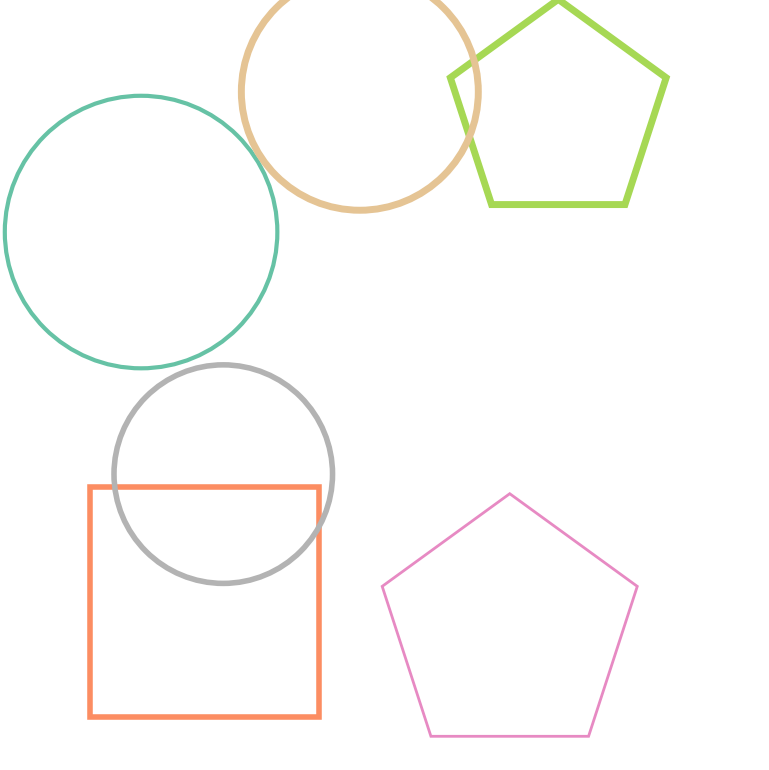[{"shape": "circle", "thickness": 1.5, "radius": 0.88, "center": [0.183, 0.699]}, {"shape": "square", "thickness": 2, "radius": 0.74, "center": [0.265, 0.218]}, {"shape": "pentagon", "thickness": 1, "radius": 0.87, "center": [0.662, 0.185]}, {"shape": "pentagon", "thickness": 2.5, "radius": 0.74, "center": [0.725, 0.854]}, {"shape": "circle", "thickness": 2.5, "radius": 0.77, "center": [0.467, 0.881]}, {"shape": "circle", "thickness": 2, "radius": 0.71, "center": [0.29, 0.384]}]